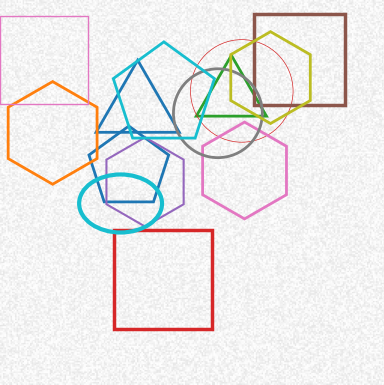[{"shape": "pentagon", "thickness": 2, "radius": 0.54, "center": [0.335, 0.564]}, {"shape": "triangle", "thickness": 2, "radius": 0.62, "center": [0.358, 0.719]}, {"shape": "hexagon", "thickness": 2, "radius": 0.67, "center": [0.137, 0.655]}, {"shape": "triangle", "thickness": 2, "radius": 0.53, "center": [0.601, 0.751]}, {"shape": "square", "thickness": 2.5, "radius": 0.64, "center": [0.424, 0.273]}, {"shape": "circle", "thickness": 0.5, "radius": 0.67, "center": [0.628, 0.764]}, {"shape": "hexagon", "thickness": 1.5, "radius": 0.58, "center": [0.377, 0.527]}, {"shape": "square", "thickness": 2.5, "radius": 0.59, "center": [0.779, 0.846]}, {"shape": "square", "thickness": 1, "radius": 0.57, "center": [0.114, 0.844]}, {"shape": "hexagon", "thickness": 2, "radius": 0.63, "center": [0.635, 0.557]}, {"shape": "circle", "thickness": 2, "radius": 0.58, "center": [0.566, 0.706]}, {"shape": "hexagon", "thickness": 2, "radius": 0.6, "center": [0.703, 0.798]}, {"shape": "pentagon", "thickness": 2, "radius": 0.69, "center": [0.426, 0.753]}, {"shape": "oval", "thickness": 3, "radius": 0.54, "center": [0.313, 0.471]}]